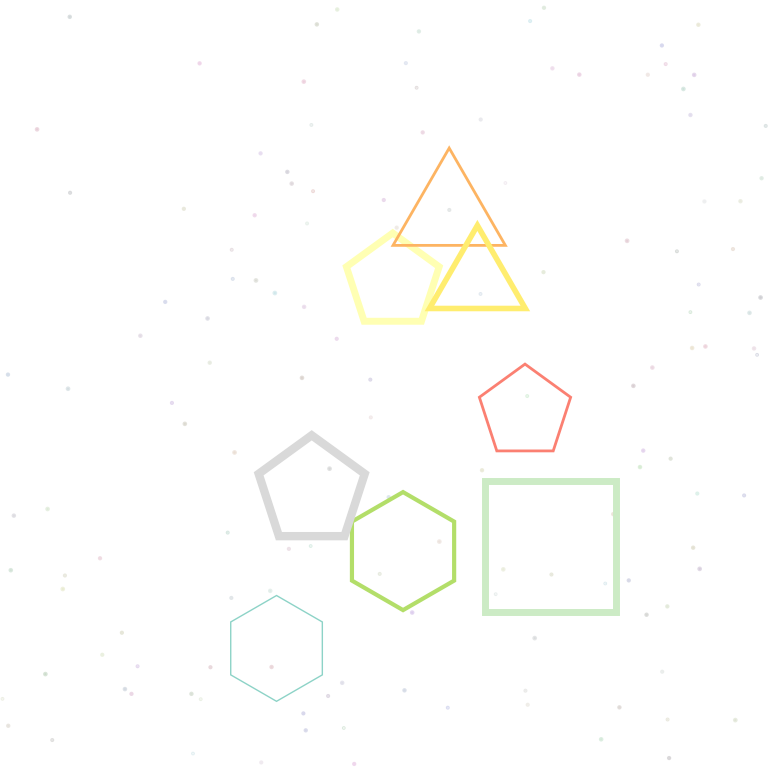[{"shape": "hexagon", "thickness": 0.5, "radius": 0.34, "center": [0.359, 0.158]}, {"shape": "pentagon", "thickness": 2.5, "radius": 0.32, "center": [0.51, 0.634]}, {"shape": "pentagon", "thickness": 1, "radius": 0.31, "center": [0.682, 0.465]}, {"shape": "triangle", "thickness": 1, "radius": 0.42, "center": [0.583, 0.723]}, {"shape": "hexagon", "thickness": 1.5, "radius": 0.38, "center": [0.523, 0.284]}, {"shape": "pentagon", "thickness": 3, "radius": 0.36, "center": [0.405, 0.362]}, {"shape": "square", "thickness": 2.5, "radius": 0.42, "center": [0.714, 0.29]}, {"shape": "triangle", "thickness": 2, "radius": 0.36, "center": [0.62, 0.635]}]